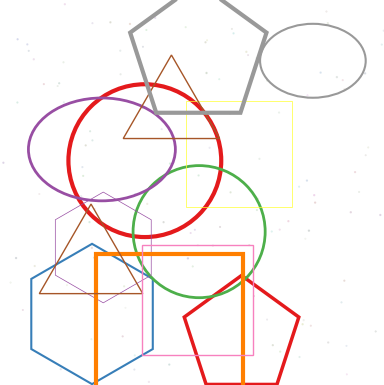[{"shape": "pentagon", "thickness": 2.5, "radius": 0.78, "center": [0.627, 0.128]}, {"shape": "circle", "thickness": 3, "radius": 0.99, "center": [0.376, 0.583]}, {"shape": "hexagon", "thickness": 1.5, "radius": 0.91, "center": [0.239, 0.184]}, {"shape": "circle", "thickness": 2, "radius": 0.86, "center": [0.517, 0.398]}, {"shape": "hexagon", "thickness": 0.5, "radius": 0.72, "center": [0.268, 0.357]}, {"shape": "oval", "thickness": 2, "radius": 0.95, "center": [0.265, 0.612]}, {"shape": "square", "thickness": 3, "radius": 0.95, "center": [0.44, 0.152]}, {"shape": "square", "thickness": 0.5, "radius": 0.69, "center": [0.621, 0.601]}, {"shape": "triangle", "thickness": 1, "radius": 0.78, "center": [0.236, 0.315]}, {"shape": "triangle", "thickness": 1, "radius": 0.72, "center": [0.445, 0.712]}, {"shape": "square", "thickness": 1, "radius": 0.72, "center": [0.513, 0.221]}, {"shape": "oval", "thickness": 1.5, "radius": 0.69, "center": [0.813, 0.842]}, {"shape": "pentagon", "thickness": 3, "radius": 0.93, "center": [0.515, 0.858]}]